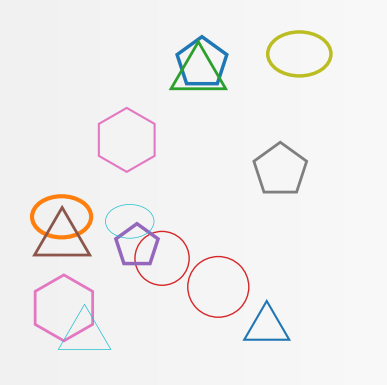[{"shape": "triangle", "thickness": 1.5, "radius": 0.34, "center": [0.688, 0.151]}, {"shape": "pentagon", "thickness": 2.5, "radius": 0.34, "center": [0.521, 0.837]}, {"shape": "oval", "thickness": 3, "radius": 0.38, "center": [0.159, 0.437]}, {"shape": "triangle", "thickness": 2, "radius": 0.41, "center": [0.512, 0.81]}, {"shape": "circle", "thickness": 1, "radius": 0.35, "center": [0.418, 0.329]}, {"shape": "circle", "thickness": 1, "radius": 0.39, "center": [0.563, 0.255]}, {"shape": "pentagon", "thickness": 2.5, "radius": 0.29, "center": [0.353, 0.362]}, {"shape": "triangle", "thickness": 2, "radius": 0.41, "center": [0.16, 0.379]}, {"shape": "hexagon", "thickness": 2, "radius": 0.43, "center": [0.165, 0.2]}, {"shape": "hexagon", "thickness": 1.5, "radius": 0.42, "center": [0.327, 0.637]}, {"shape": "pentagon", "thickness": 2, "radius": 0.36, "center": [0.723, 0.559]}, {"shape": "oval", "thickness": 2.5, "radius": 0.41, "center": [0.773, 0.86]}, {"shape": "oval", "thickness": 0.5, "radius": 0.31, "center": [0.335, 0.425]}, {"shape": "triangle", "thickness": 0.5, "radius": 0.39, "center": [0.218, 0.131]}]